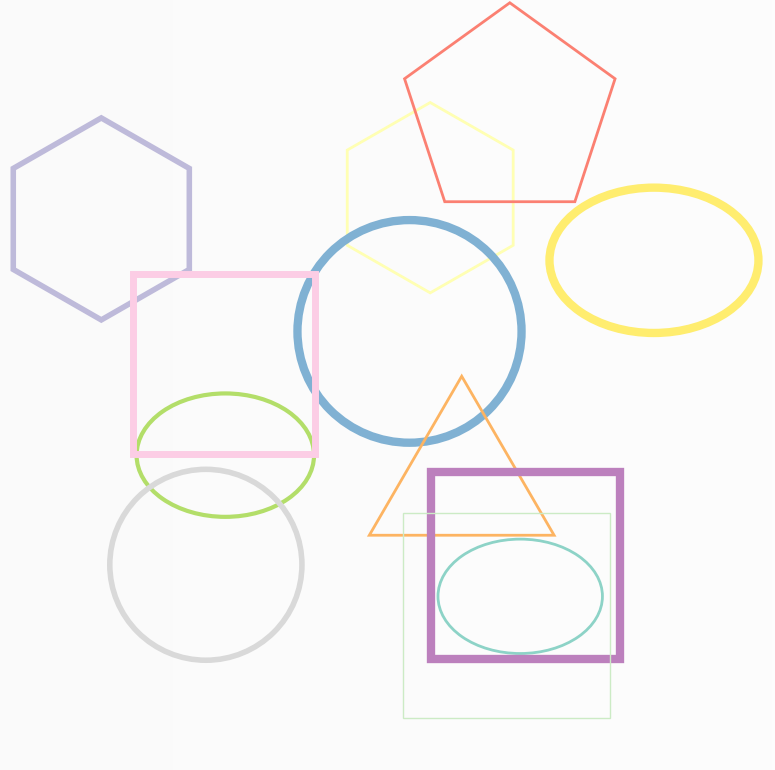[{"shape": "oval", "thickness": 1, "radius": 0.53, "center": [0.671, 0.226]}, {"shape": "hexagon", "thickness": 1, "radius": 0.62, "center": [0.555, 0.743]}, {"shape": "hexagon", "thickness": 2, "radius": 0.66, "center": [0.131, 0.716]}, {"shape": "pentagon", "thickness": 1, "radius": 0.71, "center": [0.658, 0.854]}, {"shape": "circle", "thickness": 3, "radius": 0.72, "center": [0.528, 0.57]}, {"shape": "triangle", "thickness": 1, "radius": 0.69, "center": [0.596, 0.374]}, {"shape": "oval", "thickness": 1.5, "radius": 0.57, "center": [0.291, 0.409]}, {"shape": "square", "thickness": 2.5, "radius": 0.59, "center": [0.289, 0.527]}, {"shape": "circle", "thickness": 2, "radius": 0.62, "center": [0.266, 0.267]}, {"shape": "square", "thickness": 3, "radius": 0.61, "center": [0.678, 0.266]}, {"shape": "square", "thickness": 0.5, "radius": 0.67, "center": [0.654, 0.201]}, {"shape": "oval", "thickness": 3, "radius": 0.67, "center": [0.844, 0.662]}]